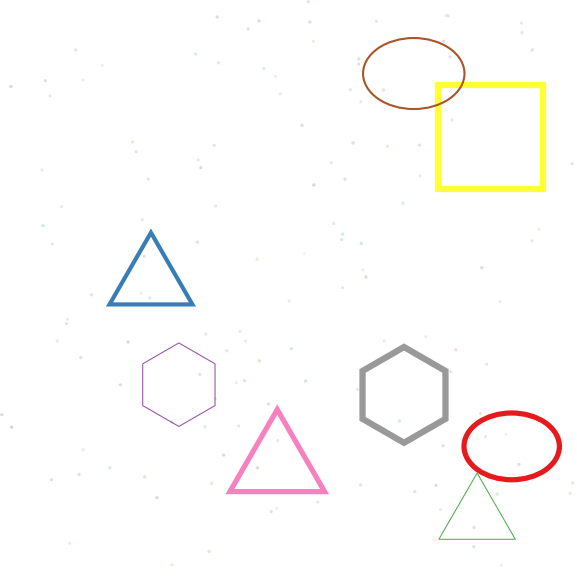[{"shape": "oval", "thickness": 2.5, "radius": 0.41, "center": [0.886, 0.226]}, {"shape": "triangle", "thickness": 2, "radius": 0.41, "center": [0.261, 0.513]}, {"shape": "triangle", "thickness": 0.5, "radius": 0.38, "center": [0.826, 0.104]}, {"shape": "hexagon", "thickness": 0.5, "radius": 0.36, "center": [0.31, 0.333]}, {"shape": "square", "thickness": 3, "radius": 0.45, "center": [0.85, 0.762]}, {"shape": "oval", "thickness": 1, "radius": 0.44, "center": [0.716, 0.872]}, {"shape": "triangle", "thickness": 2.5, "radius": 0.47, "center": [0.48, 0.195]}, {"shape": "hexagon", "thickness": 3, "radius": 0.41, "center": [0.7, 0.315]}]